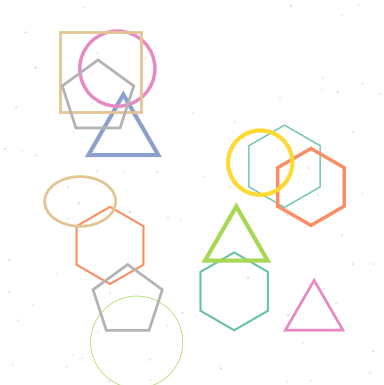[{"shape": "hexagon", "thickness": 1, "radius": 0.53, "center": [0.739, 0.568]}, {"shape": "hexagon", "thickness": 1.5, "radius": 0.51, "center": [0.608, 0.243]}, {"shape": "hexagon", "thickness": 1.5, "radius": 0.5, "center": [0.286, 0.362]}, {"shape": "hexagon", "thickness": 2.5, "radius": 0.5, "center": [0.808, 0.514]}, {"shape": "triangle", "thickness": 3, "radius": 0.52, "center": [0.32, 0.65]}, {"shape": "triangle", "thickness": 2, "radius": 0.43, "center": [0.816, 0.186]}, {"shape": "circle", "thickness": 2.5, "radius": 0.49, "center": [0.305, 0.822]}, {"shape": "circle", "thickness": 0.5, "radius": 0.6, "center": [0.355, 0.111]}, {"shape": "triangle", "thickness": 3, "radius": 0.47, "center": [0.614, 0.37]}, {"shape": "circle", "thickness": 3, "radius": 0.42, "center": [0.676, 0.578]}, {"shape": "square", "thickness": 2, "radius": 0.52, "center": [0.261, 0.813]}, {"shape": "oval", "thickness": 2, "radius": 0.46, "center": [0.208, 0.477]}, {"shape": "pentagon", "thickness": 2, "radius": 0.49, "center": [0.255, 0.747]}, {"shape": "pentagon", "thickness": 2, "radius": 0.47, "center": [0.332, 0.218]}]